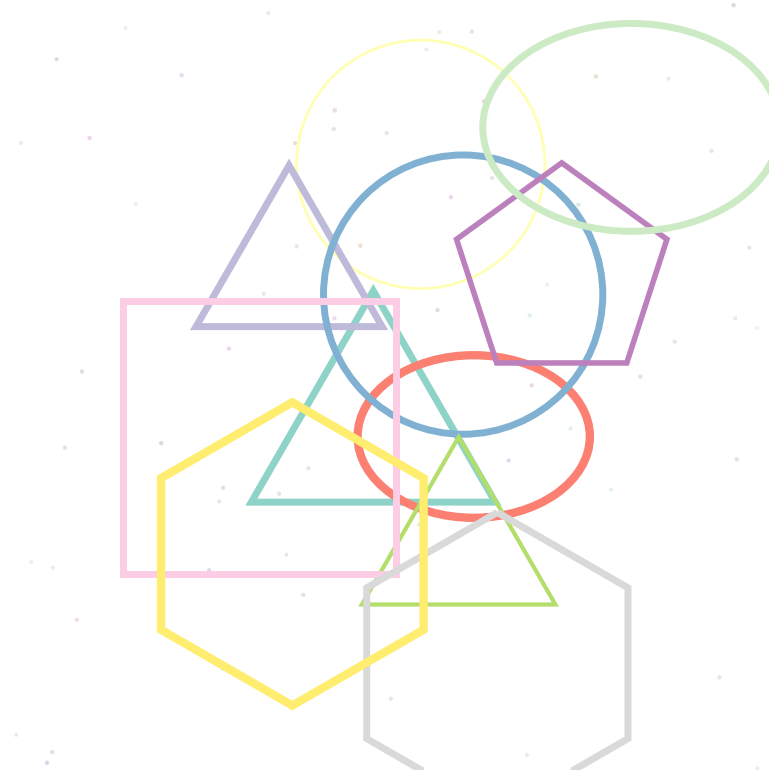[{"shape": "triangle", "thickness": 2.5, "radius": 0.91, "center": [0.485, 0.439]}, {"shape": "circle", "thickness": 1, "radius": 0.81, "center": [0.546, 0.787]}, {"shape": "triangle", "thickness": 2.5, "radius": 0.7, "center": [0.375, 0.646]}, {"shape": "oval", "thickness": 3, "radius": 0.75, "center": [0.615, 0.433]}, {"shape": "circle", "thickness": 2.5, "radius": 0.91, "center": [0.601, 0.617]}, {"shape": "triangle", "thickness": 1.5, "radius": 0.73, "center": [0.596, 0.287]}, {"shape": "square", "thickness": 2.5, "radius": 0.89, "center": [0.337, 0.432]}, {"shape": "hexagon", "thickness": 2.5, "radius": 0.98, "center": [0.646, 0.139]}, {"shape": "pentagon", "thickness": 2, "radius": 0.72, "center": [0.73, 0.645]}, {"shape": "oval", "thickness": 2.5, "radius": 0.96, "center": [0.82, 0.835]}, {"shape": "hexagon", "thickness": 3, "radius": 0.98, "center": [0.38, 0.281]}]